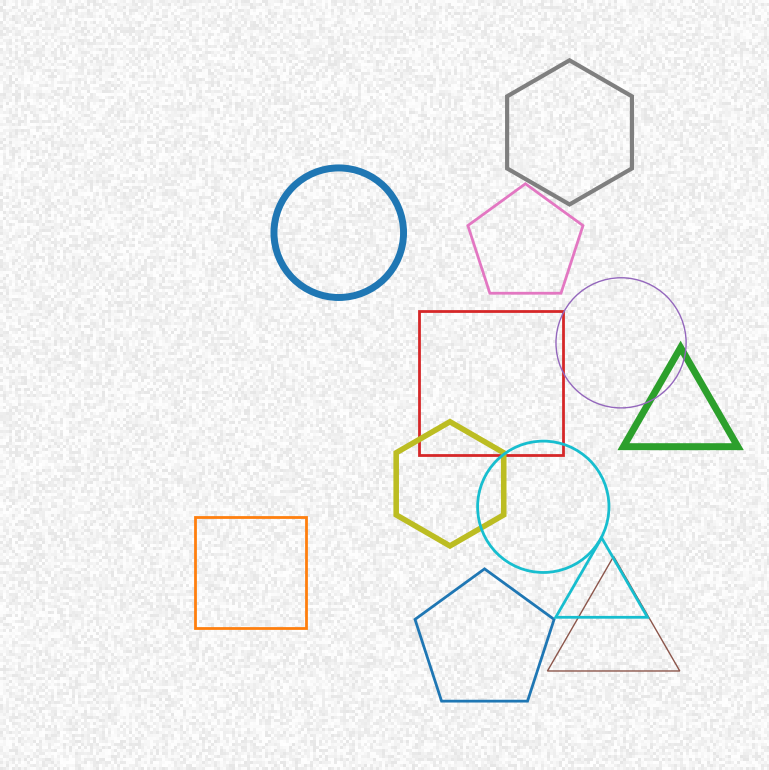[{"shape": "pentagon", "thickness": 1, "radius": 0.47, "center": [0.629, 0.166]}, {"shape": "circle", "thickness": 2.5, "radius": 0.42, "center": [0.44, 0.698]}, {"shape": "square", "thickness": 1, "radius": 0.36, "center": [0.325, 0.257]}, {"shape": "triangle", "thickness": 2.5, "radius": 0.43, "center": [0.884, 0.463]}, {"shape": "square", "thickness": 1, "radius": 0.47, "center": [0.637, 0.503]}, {"shape": "circle", "thickness": 0.5, "radius": 0.42, "center": [0.807, 0.555]}, {"shape": "triangle", "thickness": 0.5, "radius": 0.5, "center": [0.797, 0.178]}, {"shape": "pentagon", "thickness": 1, "radius": 0.39, "center": [0.682, 0.683]}, {"shape": "hexagon", "thickness": 1.5, "radius": 0.47, "center": [0.74, 0.828]}, {"shape": "hexagon", "thickness": 2, "radius": 0.4, "center": [0.584, 0.372]}, {"shape": "circle", "thickness": 1, "radius": 0.43, "center": [0.706, 0.342]}, {"shape": "triangle", "thickness": 1, "radius": 0.34, "center": [0.781, 0.233]}]